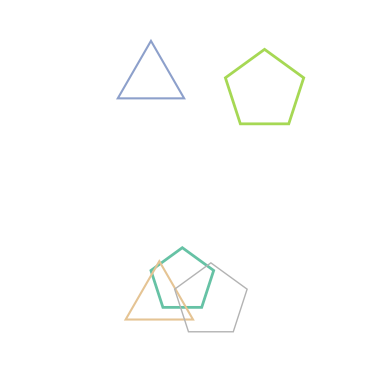[{"shape": "pentagon", "thickness": 2, "radius": 0.43, "center": [0.474, 0.271]}, {"shape": "triangle", "thickness": 1.5, "radius": 0.5, "center": [0.392, 0.794]}, {"shape": "pentagon", "thickness": 2, "radius": 0.53, "center": [0.687, 0.765]}, {"shape": "triangle", "thickness": 1.5, "radius": 0.51, "center": [0.414, 0.221]}, {"shape": "pentagon", "thickness": 1, "radius": 0.49, "center": [0.548, 0.218]}]